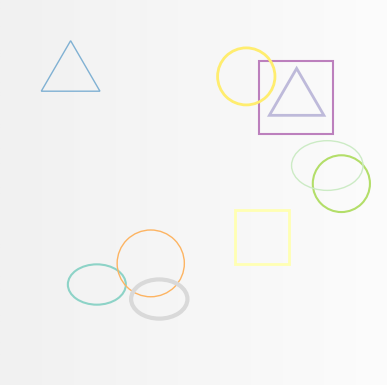[{"shape": "oval", "thickness": 1.5, "radius": 0.37, "center": [0.25, 0.261]}, {"shape": "square", "thickness": 2, "radius": 0.35, "center": [0.676, 0.385]}, {"shape": "triangle", "thickness": 2, "radius": 0.41, "center": [0.766, 0.741]}, {"shape": "triangle", "thickness": 1, "radius": 0.44, "center": [0.182, 0.807]}, {"shape": "circle", "thickness": 1, "radius": 0.43, "center": [0.389, 0.316]}, {"shape": "circle", "thickness": 1.5, "radius": 0.37, "center": [0.881, 0.523]}, {"shape": "oval", "thickness": 3, "radius": 0.36, "center": [0.411, 0.223]}, {"shape": "square", "thickness": 1.5, "radius": 0.47, "center": [0.764, 0.746]}, {"shape": "oval", "thickness": 1, "radius": 0.46, "center": [0.845, 0.57]}, {"shape": "circle", "thickness": 2, "radius": 0.37, "center": [0.636, 0.802]}]